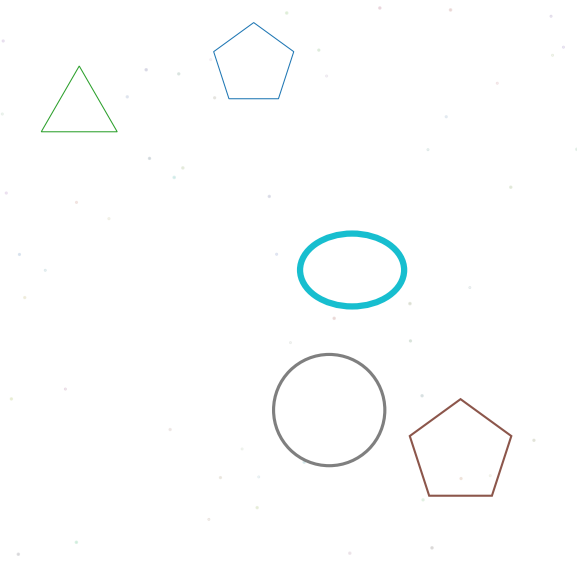[{"shape": "pentagon", "thickness": 0.5, "radius": 0.36, "center": [0.439, 0.887]}, {"shape": "triangle", "thickness": 0.5, "radius": 0.38, "center": [0.137, 0.809]}, {"shape": "pentagon", "thickness": 1, "radius": 0.46, "center": [0.797, 0.216]}, {"shape": "circle", "thickness": 1.5, "radius": 0.48, "center": [0.57, 0.289]}, {"shape": "oval", "thickness": 3, "radius": 0.45, "center": [0.61, 0.532]}]